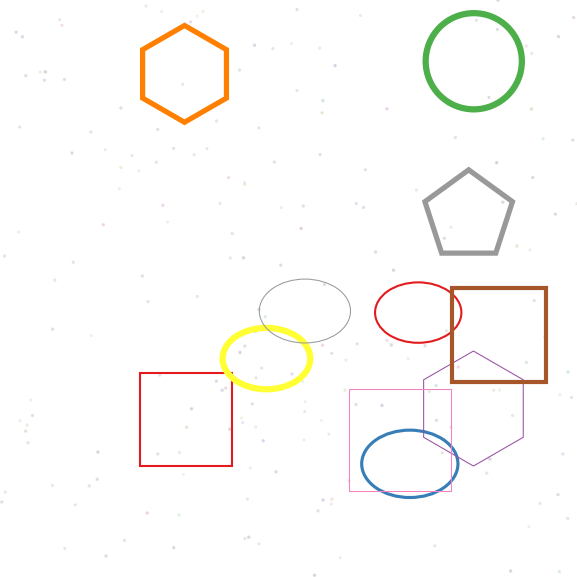[{"shape": "oval", "thickness": 1, "radius": 0.37, "center": [0.724, 0.458]}, {"shape": "square", "thickness": 1, "radius": 0.4, "center": [0.322, 0.273]}, {"shape": "oval", "thickness": 1.5, "radius": 0.42, "center": [0.71, 0.196]}, {"shape": "circle", "thickness": 3, "radius": 0.42, "center": [0.82, 0.893]}, {"shape": "hexagon", "thickness": 0.5, "radius": 0.5, "center": [0.82, 0.292]}, {"shape": "hexagon", "thickness": 2.5, "radius": 0.42, "center": [0.32, 0.871]}, {"shape": "oval", "thickness": 3, "radius": 0.38, "center": [0.461, 0.378]}, {"shape": "square", "thickness": 2, "radius": 0.41, "center": [0.864, 0.42]}, {"shape": "square", "thickness": 0.5, "radius": 0.44, "center": [0.692, 0.237]}, {"shape": "oval", "thickness": 0.5, "radius": 0.39, "center": [0.528, 0.461]}, {"shape": "pentagon", "thickness": 2.5, "radius": 0.4, "center": [0.812, 0.625]}]